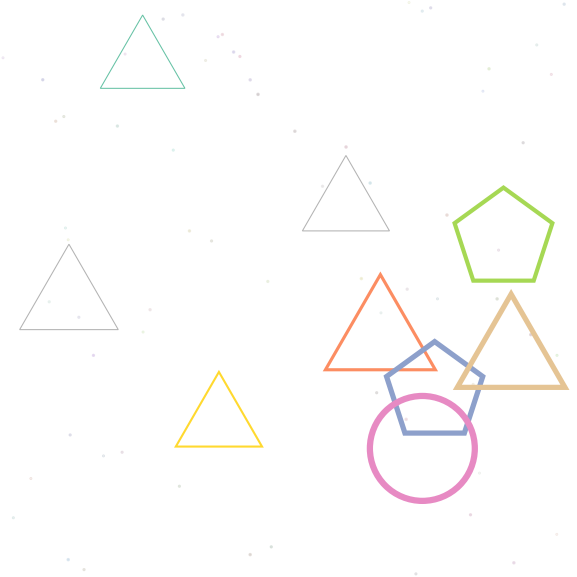[{"shape": "triangle", "thickness": 0.5, "radius": 0.42, "center": [0.247, 0.888]}, {"shape": "triangle", "thickness": 1.5, "radius": 0.55, "center": [0.659, 0.414]}, {"shape": "pentagon", "thickness": 2.5, "radius": 0.44, "center": [0.753, 0.32]}, {"shape": "circle", "thickness": 3, "radius": 0.45, "center": [0.731, 0.223]}, {"shape": "pentagon", "thickness": 2, "radius": 0.45, "center": [0.872, 0.585]}, {"shape": "triangle", "thickness": 1, "radius": 0.43, "center": [0.379, 0.269]}, {"shape": "triangle", "thickness": 2.5, "radius": 0.54, "center": [0.885, 0.382]}, {"shape": "triangle", "thickness": 0.5, "radius": 0.44, "center": [0.599, 0.643]}, {"shape": "triangle", "thickness": 0.5, "radius": 0.49, "center": [0.119, 0.478]}]